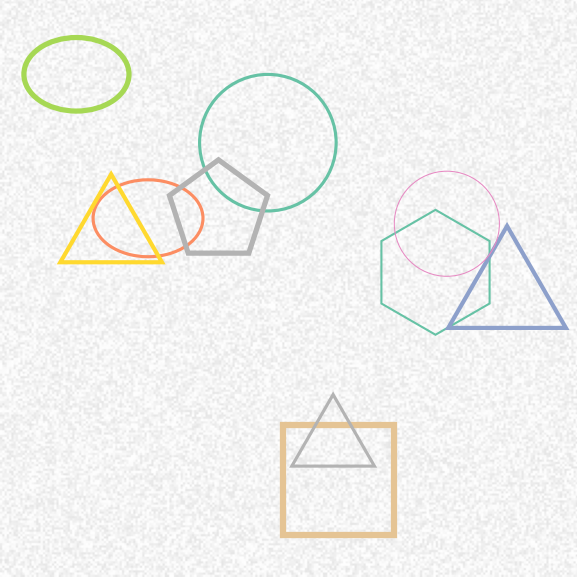[{"shape": "hexagon", "thickness": 1, "radius": 0.54, "center": [0.754, 0.528]}, {"shape": "circle", "thickness": 1.5, "radius": 0.59, "center": [0.464, 0.752]}, {"shape": "oval", "thickness": 1.5, "radius": 0.48, "center": [0.256, 0.621]}, {"shape": "triangle", "thickness": 2, "radius": 0.59, "center": [0.878, 0.49]}, {"shape": "circle", "thickness": 0.5, "radius": 0.45, "center": [0.774, 0.612]}, {"shape": "oval", "thickness": 2.5, "radius": 0.45, "center": [0.132, 0.87]}, {"shape": "triangle", "thickness": 2, "radius": 0.51, "center": [0.192, 0.596]}, {"shape": "square", "thickness": 3, "radius": 0.48, "center": [0.586, 0.168]}, {"shape": "pentagon", "thickness": 2.5, "radius": 0.45, "center": [0.378, 0.633]}, {"shape": "triangle", "thickness": 1.5, "radius": 0.41, "center": [0.577, 0.233]}]